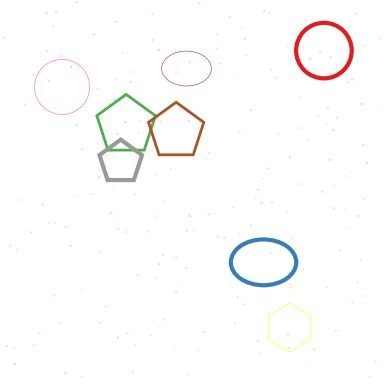[{"shape": "circle", "thickness": 3, "radius": 0.36, "center": [0.841, 0.869]}, {"shape": "oval", "thickness": 3, "radius": 0.42, "center": [0.685, 0.319]}, {"shape": "pentagon", "thickness": 2, "radius": 0.4, "center": [0.328, 0.675]}, {"shape": "oval", "thickness": 0.5, "radius": 0.32, "center": [0.484, 0.822]}, {"shape": "hexagon", "thickness": 0.5, "radius": 0.32, "center": [0.752, 0.149]}, {"shape": "pentagon", "thickness": 2, "radius": 0.38, "center": [0.458, 0.659]}, {"shape": "circle", "thickness": 0.5, "radius": 0.36, "center": [0.161, 0.774]}, {"shape": "pentagon", "thickness": 3, "radius": 0.29, "center": [0.314, 0.579]}]